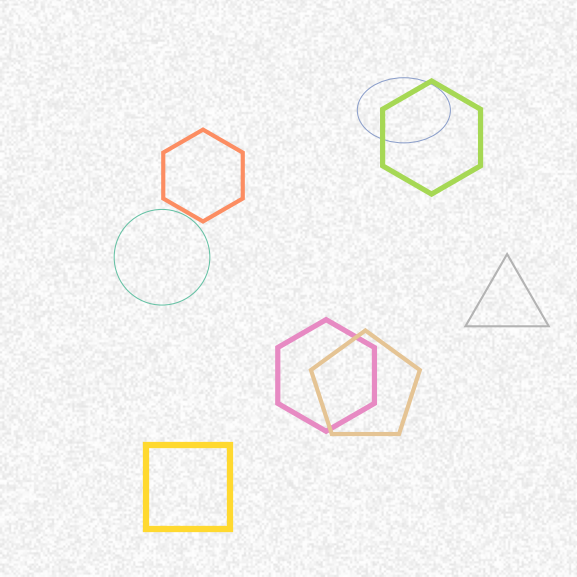[{"shape": "circle", "thickness": 0.5, "radius": 0.41, "center": [0.281, 0.554]}, {"shape": "hexagon", "thickness": 2, "radius": 0.4, "center": [0.352, 0.695]}, {"shape": "oval", "thickness": 0.5, "radius": 0.4, "center": [0.699, 0.808]}, {"shape": "hexagon", "thickness": 2.5, "radius": 0.48, "center": [0.565, 0.349]}, {"shape": "hexagon", "thickness": 2.5, "radius": 0.49, "center": [0.747, 0.761]}, {"shape": "square", "thickness": 3, "radius": 0.36, "center": [0.325, 0.155]}, {"shape": "pentagon", "thickness": 2, "radius": 0.5, "center": [0.633, 0.328]}, {"shape": "triangle", "thickness": 1, "radius": 0.42, "center": [0.878, 0.476]}]